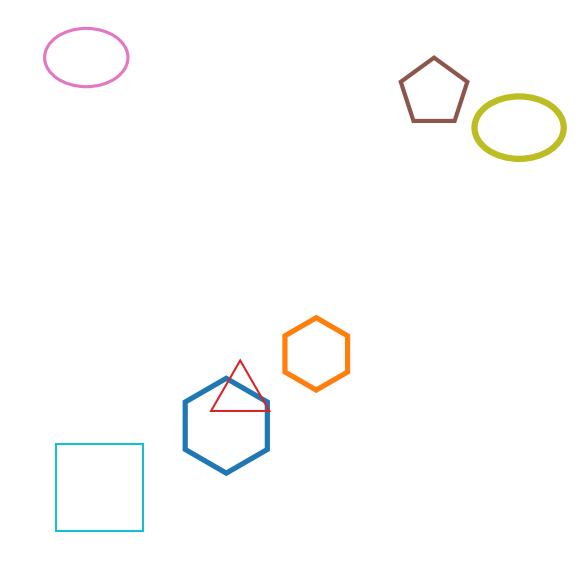[{"shape": "hexagon", "thickness": 2.5, "radius": 0.41, "center": [0.392, 0.262]}, {"shape": "hexagon", "thickness": 2.5, "radius": 0.31, "center": [0.548, 0.386]}, {"shape": "triangle", "thickness": 1, "radius": 0.29, "center": [0.416, 0.317]}, {"shape": "pentagon", "thickness": 2, "radius": 0.3, "center": [0.752, 0.839]}, {"shape": "oval", "thickness": 1.5, "radius": 0.36, "center": [0.149, 0.899]}, {"shape": "oval", "thickness": 3, "radius": 0.39, "center": [0.899, 0.778]}, {"shape": "square", "thickness": 1, "radius": 0.38, "center": [0.173, 0.155]}]